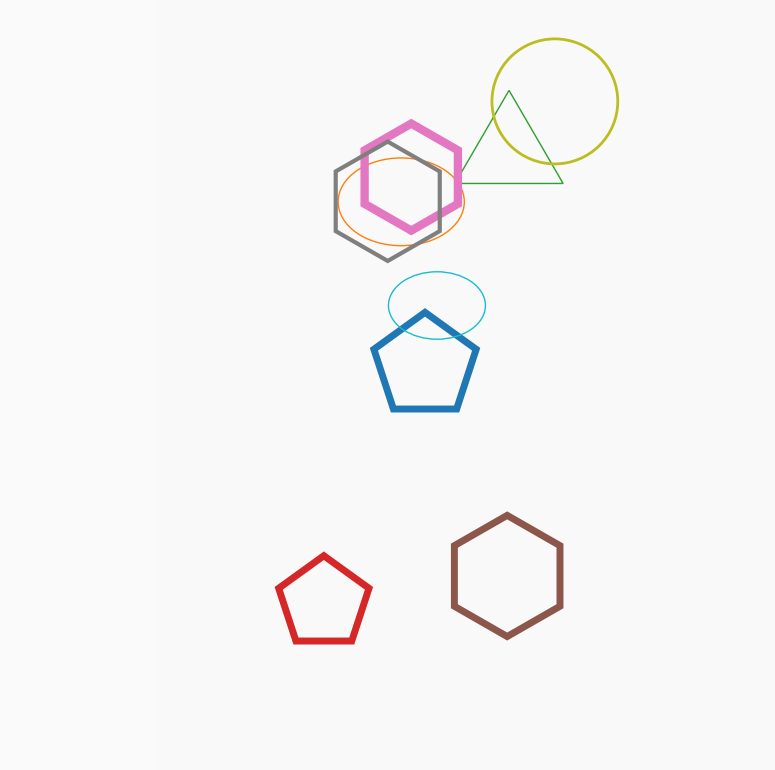[{"shape": "pentagon", "thickness": 2.5, "radius": 0.35, "center": [0.548, 0.525]}, {"shape": "oval", "thickness": 0.5, "radius": 0.41, "center": [0.518, 0.738]}, {"shape": "triangle", "thickness": 0.5, "radius": 0.4, "center": [0.657, 0.802]}, {"shape": "pentagon", "thickness": 2.5, "radius": 0.31, "center": [0.418, 0.217]}, {"shape": "hexagon", "thickness": 2.5, "radius": 0.39, "center": [0.654, 0.252]}, {"shape": "hexagon", "thickness": 3, "radius": 0.35, "center": [0.531, 0.77]}, {"shape": "hexagon", "thickness": 1.5, "radius": 0.39, "center": [0.5, 0.739]}, {"shape": "circle", "thickness": 1, "radius": 0.41, "center": [0.716, 0.868]}, {"shape": "oval", "thickness": 0.5, "radius": 0.31, "center": [0.564, 0.603]}]